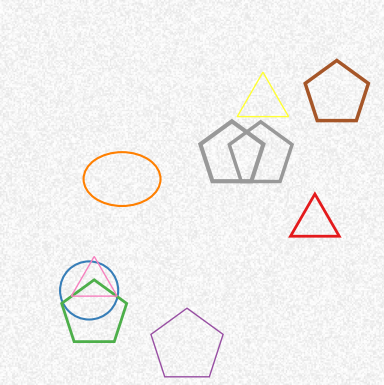[{"shape": "triangle", "thickness": 2, "radius": 0.37, "center": [0.818, 0.423]}, {"shape": "circle", "thickness": 1.5, "radius": 0.38, "center": [0.232, 0.246]}, {"shape": "pentagon", "thickness": 2, "radius": 0.44, "center": [0.245, 0.184]}, {"shape": "pentagon", "thickness": 1, "radius": 0.49, "center": [0.486, 0.101]}, {"shape": "oval", "thickness": 1.5, "radius": 0.5, "center": [0.317, 0.535]}, {"shape": "triangle", "thickness": 1, "radius": 0.38, "center": [0.683, 0.736]}, {"shape": "pentagon", "thickness": 2.5, "radius": 0.43, "center": [0.875, 0.757]}, {"shape": "triangle", "thickness": 1, "radius": 0.34, "center": [0.245, 0.265]}, {"shape": "pentagon", "thickness": 2.5, "radius": 0.43, "center": [0.677, 0.598]}, {"shape": "pentagon", "thickness": 3, "radius": 0.43, "center": [0.602, 0.599]}]